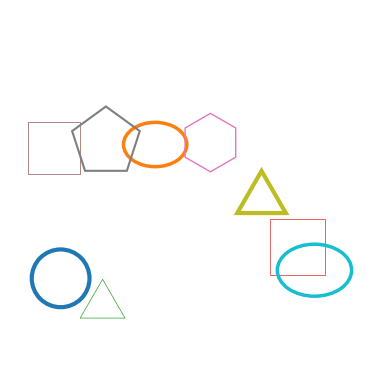[{"shape": "circle", "thickness": 3, "radius": 0.38, "center": [0.157, 0.277]}, {"shape": "oval", "thickness": 2.5, "radius": 0.41, "center": [0.403, 0.625]}, {"shape": "triangle", "thickness": 0.5, "radius": 0.34, "center": [0.267, 0.207]}, {"shape": "square", "thickness": 0.5, "radius": 0.36, "center": [0.772, 0.359]}, {"shape": "square", "thickness": 0.5, "radius": 0.34, "center": [0.139, 0.615]}, {"shape": "hexagon", "thickness": 1, "radius": 0.38, "center": [0.547, 0.63]}, {"shape": "pentagon", "thickness": 1.5, "radius": 0.46, "center": [0.275, 0.631]}, {"shape": "triangle", "thickness": 3, "radius": 0.36, "center": [0.679, 0.483]}, {"shape": "oval", "thickness": 2.5, "radius": 0.48, "center": [0.817, 0.298]}]